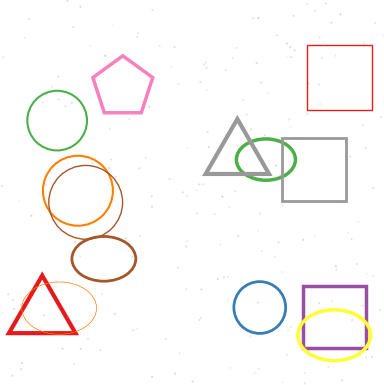[{"shape": "triangle", "thickness": 3, "radius": 0.5, "center": [0.11, 0.185]}, {"shape": "square", "thickness": 1, "radius": 0.42, "center": [0.881, 0.798]}, {"shape": "circle", "thickness": 2, "radius": 0.34, "center": [0.675, 0.201]}, {"shape": "circle", "thickness": 1.5, "radius": 0.39, "center": [0.148, 0.687]}, {"shape": "oval", "thickness": 2.5, "radius": 0.38, "center": [0.691, 0.585]}, {"shape": "square", "thickness": 2.5, "radius": 0.41, "center": [0.869, 0.177]}, {"shape": "circle", "thickness": 1.5, "radius": 0.45, "center": [0.202, 0.505]}, {"shape": "oval", "thickness": 0.5, "radius": 0.49, "center": [0.154, 0.2]}, {"shape": "oval", "thickness": 2.5, "radius": 0.47, "center": [0.868, 0.129]}, {"shape": "oval", "thickness": 2, "radius": 0.41, "center": [0.27, 0.328]}, {"shape": "circle", "thickness": 1, "radius": 0.48, "center": [0.223, 0.474]}, {"shape": "pentagon", "thickness": 2.5, "radius": 0.41, "center": [0.319, 0.773]}, {"shape": "square", "thickness": 2, "radius": 0.41, "center": [0.816, 0.561]}, {"shape": "triangle", "thickness": 3, "radius": 0.48, "center": [0.616, 0.596]}]